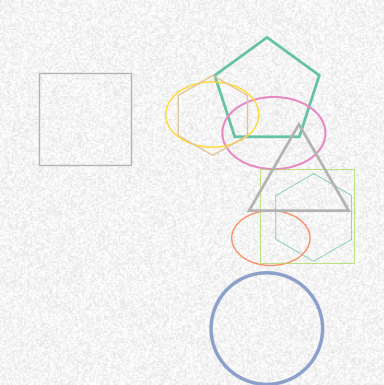[{"shape": "hexagon", "thickness": 0.5, "radius": 0.57, "center": [0.815, 0.435]}, {"shape": "pentagon", "thickness": 2, "radius": 0.71, "center": [0.694, 0.76]}, {"shape": "oval", "thickness": 1, "radius": 0.51, "center": [0.704, 0.382]}, {"shape": "circle", "thickness": 2.5, "radius": 0.72, "center": [0.693, 0.147]}, {"shape": "oval", "thickness": 1.5, "radius": 0.67, "center": [0.711, 0.654]}, {"shape": "square", "thickness": 0.5, "radius": 0.61, "center": [0.797, 0.439]}, {"shape": "oval", "thickness": 1, "radius": 0.61, "center": [0.551, 0.702]}, {"shape": "hexagon", "thickness": 1, "radius": 0.52, "center": [0.553, 0.7]}, {"shape": "square", "thickness": 1, "radius": 0.6, "center": [0.22, 0.691]}, {"shape": "triangle", "thickness": 2, "radius": 0.75, "center": [0.776, 0.528]}]